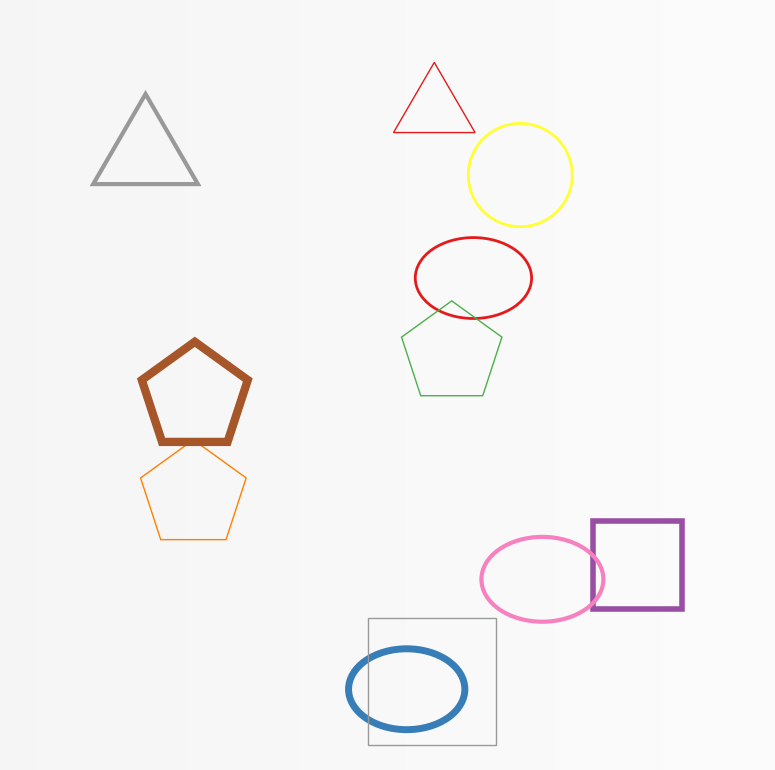[{"shape": "triangle", "thickness": 0.5, "radius": 0.3, "center": [0.56, 0.858]}, {"shape": "oval", "thickness": 1, "radius": 0.38, "center": [0.611, 0.639]}, {"shape": "oval", "thickness": 2.5, "radius": 0.38, "center": [0.525, 0.105]}, {"shape": "pentagon", "thickness": 0.5, "radius": 0.34, "center": [0.583, 0.541]}, {"shape": "square", "thickness": 2, "radius": 0.29, "center": [0.822, 0.266]}, {"shape": "pentagon", "thickness": 0.5, "radius": 0.36, "center": [0.25, 0.357]}, {"shape": "circle", "thickness": 1, "radius": 0.34, "center": [0.671, 0.773]}, {"shape": "pentagon", "thickness": 3, "radius": 0.36, "center": [0.251, 0.484]}, {"shape": "oval", "thickness": 1.5, "radius": 0.39, "center": [0.7, 0.248]}, {"shape": "triangle", "thickness": 1.5, "radius": 0.39, "center": [0.188, 0.8]}, {"shape": "square", "thickness": 0.5, "radius": 0.41, "center": [0.557, 0.115]}]